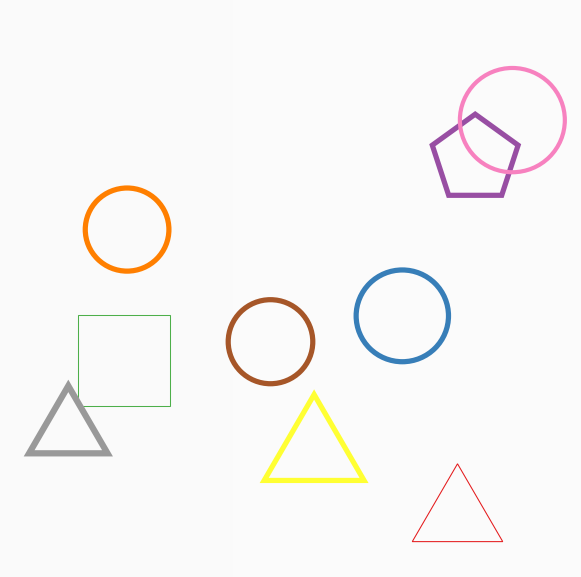[{"shape": "triangle", "thickness": 0.5, "radius": 0.45, "center": [0.787, 0.106]}, {"shape": "circle", "thickness": 2.5, "radius": 0.4, "center": [0.692, 0.452]}, {"shape": "square", "thickness": 0.5, "radius": 0.4, "center": [0.213, 0.374]}, {"shape": "pentagon", "thickness": 2.5, "radius": 0.39, "center": [0.818, 0.724]}, {"shape": "circle", "thickness": 2.5, "radius": 0.36, "center": [0.219, 0.602]}, {"shape": "triangle", "thickness": 2.5, "radius": 0.5, "center": [0.54, 0.217]}, {"shape": "circle", "thickness": 2.5, "radius": 0.36, "center": [0.465, 0.407]}, {"shape": "circle", "thickness": 2, "radius": 0.45, "center": [0.881, 0.791]}, {"shape": "triangle", "thickness": 3, "radius": 0.39, "center": [0.118, 0.253]}]